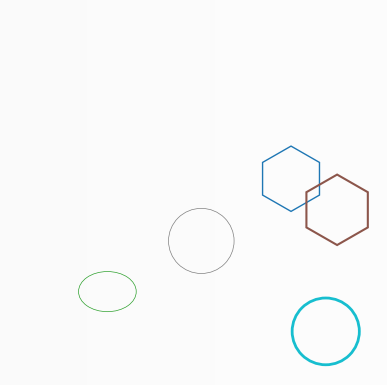[{"shape": "hexagon", "thickness": 1, "radius": 0.42, "center": [0.751, 0.536]}, {"shape": "oval", "thickness": 0.5, "radius": 0.37, "center": [0.277, 0.243]}, {"shape": "hexagon", "thickness": 1.5, "radius": 0.46, "center": [0.87, 0.455]}, {"shape": "circle", "thickness": 0.5, "radius": 0.42, "center": [0.52, 0.374]}, {"shape": "circle", "thickness": 2, "radius": 0.43, "center": [0.841, 0.139]}]